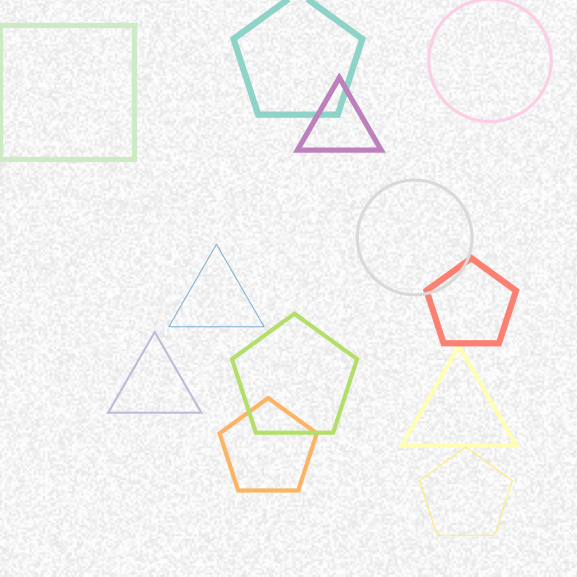[{"shape": "pentagon", "thickness": 3, "radius": 0.59, "center": [0.516, 0.895]}, {"shape": "triangle", "thickness": 2, "radius": 0.57, "center": [0.795, 0.285]}, {"shape": "triangle", "thickness": 1, "radius": 0.47, "center": [0.268, 0.331]}, {"shape": "pentagon", "thickness": 3, "radius": 0.41, "center": [0.816, 0.471]}, {"shape": "triangle", "thickness": 0.5, "radius": 0.48, "center": [0.375, 0.481]}, {"shape": "pentagon", "thickness": 2, "radius": 0.44, "center": [0.464, 0.221]}, {"shape": "pentagon", "thickness": 2, "radius": 0.57, "center": [0.51, 0.342]}, {"shape": "circle", "thickness": 1.5, "radius": 0.53, "center": [0.848, 0.895]}, {"shape": "circle", "thickness": 1.5, "radius": 0.5, "center": [0.718, 0.588]}, {"shape": "triangle", "thickness": 2.5, "radius": 0.42, "center": [0.588, 0.781]}, {"shape": "square", "thickness": 2.5, "radius": 0.58, "center": [0.117, 0.84]}, {"shape": "pentagon", "thickness": 0.5, "radius": 0.42, "center": [0.807, 0.141]}]